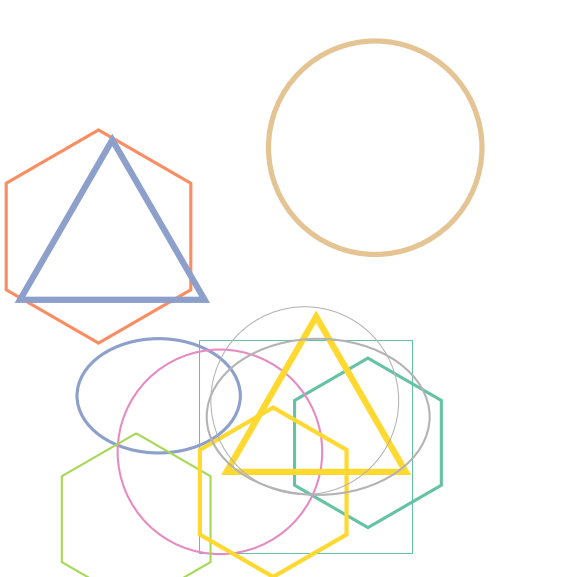[{"shape": "hexagon", "thickness": 1.5, "radius": 0.73, "center": [0.637, 0.232]}, {"shape": "square", "thickness": 0.5, "radius": 0.92, "center": [0.529, 0.226]}, {"shape": "hexagon", "thickness": 1.5, "radius": 0.92, "center": [0.171, 0.59]}, {"shape": "oval", "thickness": 1.5, "radius": 0.71, "center": [0.275, 0.314]}, {"shape": "triangle", "thickness": 3, "radius": 0.92, "center": [0.194, 0.572]}, {"shape": "circle", "thickness": 1, "radius": 0.89, "center": [0.381, 0.217]}, {"shape": "hexagon", "thickness": 1, "radius": 0.74, "center": [0.236, 0.1]}, {"shape": "triangle", "thickness": 3, "radius": 0.9, "center": [0.547, 0.272]}, {"shape": "hexagon", "thickness": 2, "radius": 0.73, "center": [0.473, 0.147]}, {"shape": "circle", "thickness": 2.5, "radius": 0.92, "center": [0.65, 0.743]}, {"shape": "circle", "thickness": 0.5, "radius": 0.81, "center": [0.528, 0.305]}, {"shape": "oval", "thickness": 1, "radius": 0.97, "center": [0.551, 0.277]}]